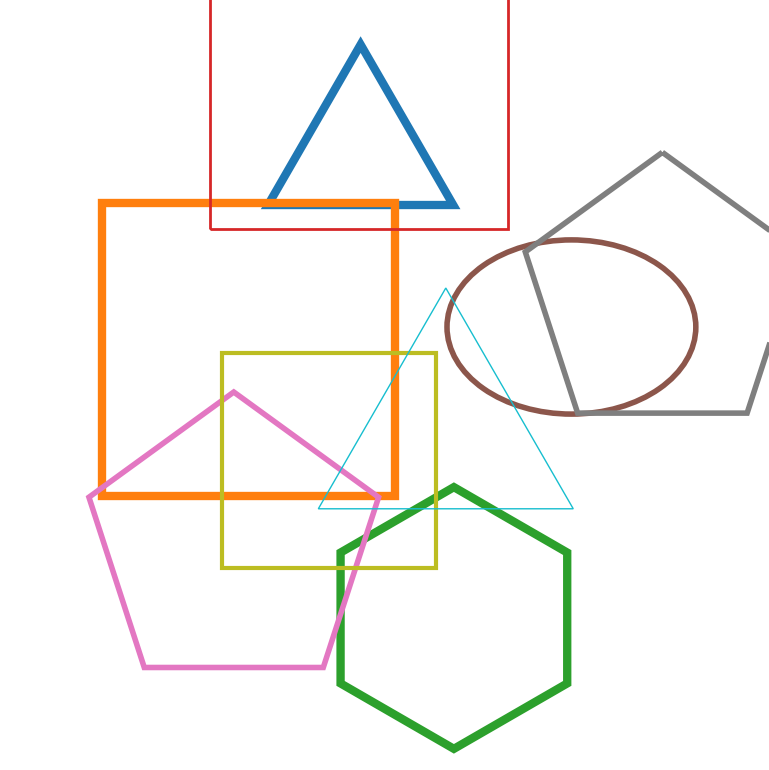[{"shape": "triangle", "thickness": 3, "radius": 0.69, "center": [0.468, 0.803]}, {"shape": "square", "thickness": 3, "radius": 0.95, "center": [0.323, 0.546]}, {"shape": "hexagon", "thickness": 3, "radius": 0.85, "center": [0.589, 0.197]}, {"shape": "square", "thickness": 1, "radius": 0.97, "center": [0.467, 0.897]}, {"shape": "oval", "thickness": 2, "radius": 0.81, "center": [0.742, 0.575]}, {"shape": "pentagon", "thickness": 2, "radius": 0.99, "center": [0.304, 0.293]}, {"shape": "pentagon", "thickness": 2, "radius": 0.94, "center": [0.86, 0.615]}, {"shape": "square", "thickness": 1.5, "radius": 0.7, "center": [0.427, 0.402]}, {"shape": "triangle", "thickness": 0.5, "radius": 0.96, "center": [0.579, 0.435]}]